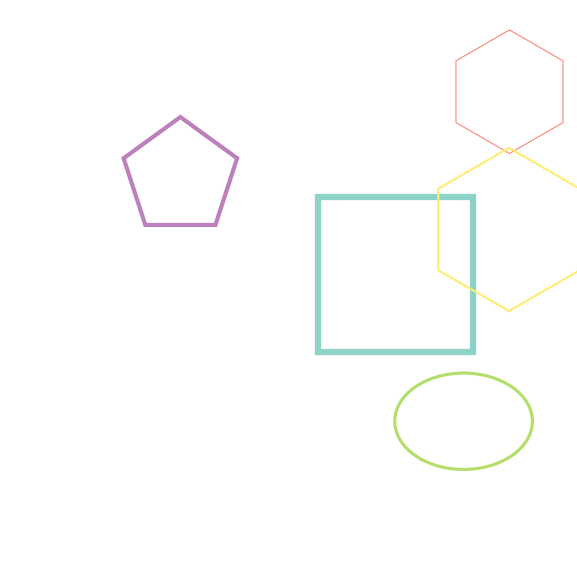[{"shape": "square", "thickness": 3, "radius": 0.67, "center": [0.684, 0.524]}, {"shape": "hexagon", "thickness": 0.5, "radius": 0.53, "center": [0.882, 0.84]}, {"shape": "oval", "thickness": 1.5, "radius": 0.6, "center": [0.803, 0.27]}, {"shape": "pentagon", "thickness": 2, "radius": 0.52, "center": [0.312, 0.693]}, {"shape": "hexagon", "thickness": 1, "radius": 0.71, "center": [0.881, 0.602]}]